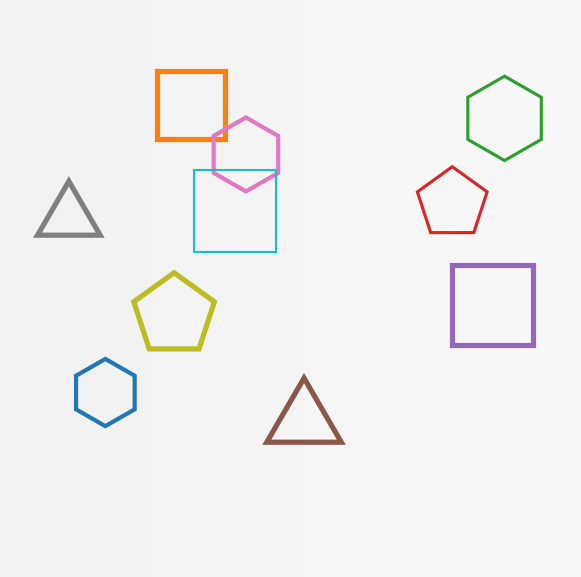[{"shape": "hexagon", "thickness": 2, "radius": 0.29, "center": [0.181, 0.319]}, {"shape": "square", "thickness": 2.5, "radius": 0.29, "center": [0.329, 0.818]}, {"shape": "hexagon", "thickness": 1.5, "radius": 0.36, "center": [0.868, 0.794]}, {"shape": "pentagon", "thickness": 1.5, "radius": 0.32, "center": [0.778, 0.647]}, {"shape": "square", "thickness": 2.5, "radius": 0.35, "center": [0.848, 0.471]}, {"shape": "triangle", "thickness": 2.5, "radius": 0.37, "center": [0.523, 0.27]}, {"shape": "hexagon", "thickness": 2, "radius": 0.32, "center": [0.423, 0.732]}, {"shape": "triangle", "thickness": 2.5, "radius": 0.31, "center": [0.118, 0.623]}, {"shape": "pentagon", "thickness": 2.5, "radius": 0.36, "center": [0.3, 0.454]}, {"shape": "square", "thickness": 1, "radius": 0.35, "center": [0.404, 0.633]}]